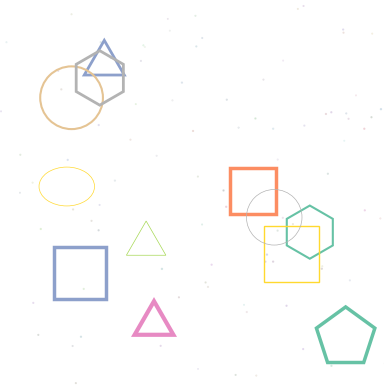[{"shape": "hexagon", "thickness": 1.5, "radius": 0.35, "center": [0.805, 0.397]}, {"shape": "pentagon", "thickness": 2.5, "radius": 0.4, "center": [0.898, 0.123]}, {"shape": "square", "thickness": 2.5, "radius": 0.3, "center": [0.657, 0.504]}, {"shape": "square", "thickness": 2.5, "radius": 0.34, "center": [0.208, 0.291]}, {"shape": "triangle", "thickness": 2, "radius": 0.3, "center": [0.271, 0.835]}, {"shape": "triangle", "thickness": 3, "radius": 0.29, "center": [0.4, 0.159]}, {"shape": "triangle", "thickness": 0.5, "radius": 0.3, "center": [0.38, 0.367]}, {"shape": "square", "thickness": 1, "radius": 0.36, "center": [0.757, 0.341]}, {"shape": "oval", "thickness": 0.5, "radius": 0.36, "center": [0.173, 0.516]}, {"shape": "circle", "thickness": 1.5, "radius": 0.41, "center": [0.186, 0.746]}, {"shape": "hexagon", "thickness": 2, "radius": 0.35, "center": [0.259, 0.798]}, {"shape": "circle", "thickness": 0.5, "radius": 0.36, "center": [0.712, 0.436]}]